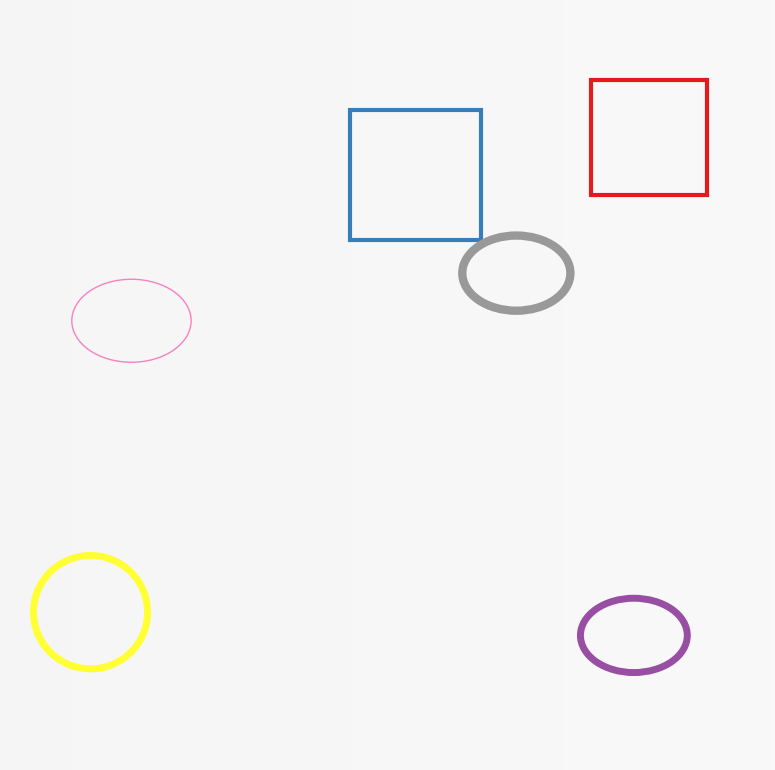[{"shape": "square", "thickness": 1.5, "radius": 0.37, "center": [0.838, 0.821]}, {"shape": "square", "thickness": 1.5, "radius": 0.42, "center": [0.536, 0.773]}, {"shape": "oval", "thickness": 2.5, "radius": 0.34, "center": [0.818, 0.175]}, {"shape": "circle", "thickness": 2.5, "radius": 0.37, "center": [0.117, 0.205]}, {"shape": "oval", "thickness": 0.5, "radius": 0.38, "center": [0.17, 0.583]}, {"shape": "oval", "thickness": 3, "radius": 0.35, "center": [0.666, 0.645]}]